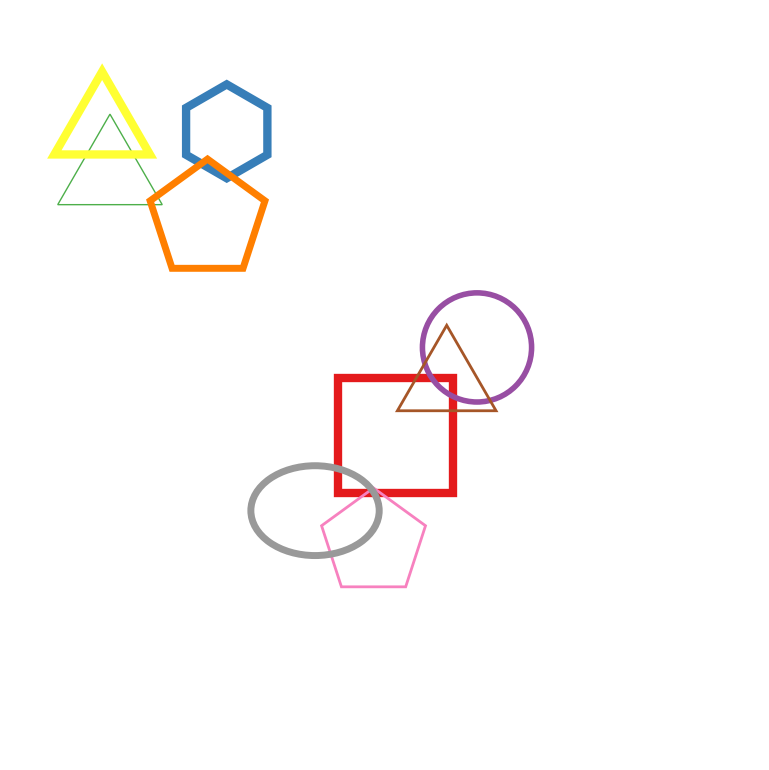[{"shape": "square", "thickness": 3, "radius": 0.37, "center": [0.513, 0.434]}, {"shape": "hexagon", "thickness": 3, "radius": 0.3, "center": [0.294, 0.829]}, {"shape": "triangle", "thickness": 0.5, "radius": 0.39, "center": [0.143, 0.773]}, {"shape": "circle", "thickness": 2, "radius": 0.35, "center": [0.619, 0.549]}, {"shape": "pentagon", "thickness": 2.5, "radius": 0.39, "center": [0.27, 0.715]}, {"shape": "triangle", "thickness": 3, "radius": 0.36, "center": [0.133, 0.835]}, {"shape": "triangle", "thickness": 1, "radius": 0.37, "center": [0.58, 0.504]}, {"shape": "pentagon", "thickness": 1, "radius": 0.35, "center": [0.485, 0.295]}, {"shape": "oval", "thickness": 2.5, "radius": 0.42, "center": [0.409, 0.337]}]